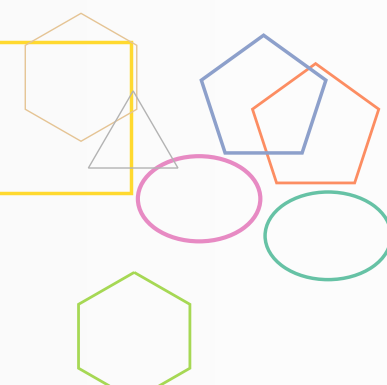[{"shape": "oval", "thickness": 2.5, "radius": 0.81, "center": [0.847, 0.387]}, {"shape": "pentagon", "thickness": 2, "radius": 0.86, "center": [0.814, 0.663]}, {"shape": "pentagon", "thickness": 2.5, "radius": 0.84, "center": [0.68, 0.739]}, {"shape": "oval", "thickness": 3, "radius": 0.79, "center": [0.514, 0.484]}, {"shape": "hexagon", "thickness": 2, "radius": 0.83, "center": [0.346, 0.127]}, {"shape": "square", "thickness": 2.5, "radius": 0.98, "center": [0.141, 0.695]}, {"shape": "hexagon", "thickness": 1, "radius": 0.83, "center": [0.209, 0.799]}, {"shape": "triangle", "thickness": 1, "radius": 0.67, "center": [0.344, 0.63]}]